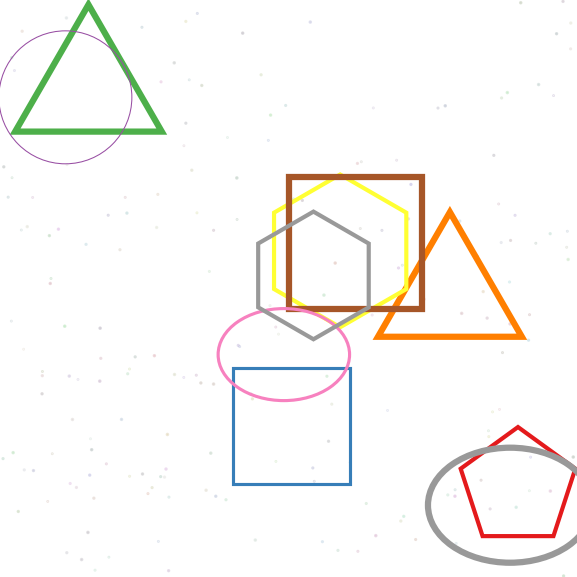[{"shape": "pentagon", "thickness": 2, "radius": 0.52, "center": [0.897, 0.155]}, {"shape": "square", "thickness": 1.5, "radius": 0.5, "center": [0.505, 0.261]}, {"shape": "triangle", "thickness": 3, "radius": 0.73, "center": [0.153, 0.845]}, {"shape": "circle", "thickness": 0.5, "radius": 0.58, "center": [0.113, 0.831]}, {"shape": "triangle", "thickness": 3, "radius": 0.72, "center": [0.779, 0.488]}, {"shape": "hexagon", "thickness": 2, "radius": 0.66, "center": [0.589, 0.565]}, {"shape": "square", "thickness": 3, "radius": 0.57, "center": [0.615, 0.579]}, {"shape": "oval", "thickness": 1.5, "radius": 0.57, "center": [0.492, 0.385]}, {"shape": "oval", "thickness": 3, "radius": 0.71, "center": [0.883, 0.124]}, {"shape": "hexagon", "thickness": 2, "radius": 0.55, "center": [0.543, 0.522]}]